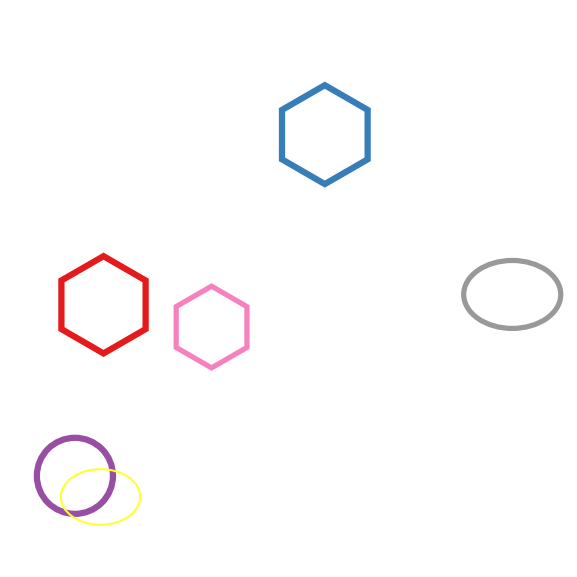[{"shape": "hexagon", "thickness": 3, "radius": 0.42, "center": [0.179, 0.471]}, {"shape": "hexagon", "thickness": 3, "radius": 0.43, "center": [0.562, 0.766]}, {"shape": "circle", "thickness": 3, "radius": 0.33, "center": [0.13, 0.175]}, {"shape": "oval", "thickness": 1, "radius": 0.34, "center": [0.174, 0.139]}, {"shape": "hexagon", "thickness": 2.5, "radius": 0.35, "center": [0.366, 0.433]}, {"shape": "oval", "thickness": 2.5, "radius": 0.42, "center": [0.887, 0.489]}]